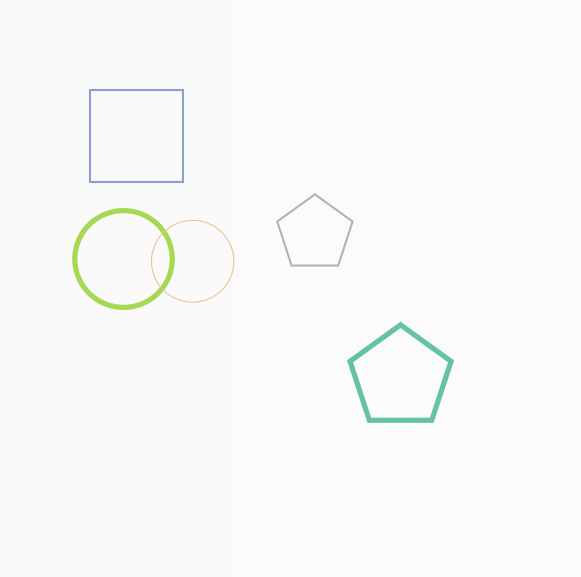[{"shape": "pentagon", "thickness": 2.5, "radius": 0.46, "center": [0.689, 0.345]}, {"shape": "square", "thickness": 1, "radius": 0.4, "center": [0.235, 0.764]}, {"shape": "circle", "thickness": 2.5, "radius": 0.42, "center": [0.213, 0.551]}, {"shape": "circle", "thickness": 0.5, "radius": 0.35, "center": [0.331, 0.547]}, {"shape": "pentagon", "thickness": 1, "radius": 0.34, "center": [0.542, 0.594]}]